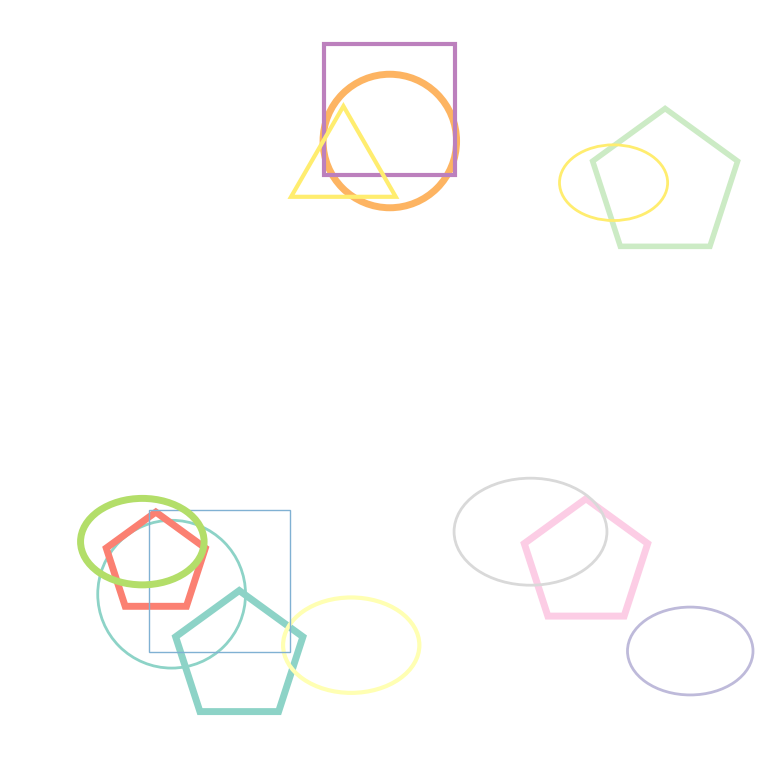[{"shape": "pentagon", "thickness": 2.5, "radius": 0.43, "center": [0.311, 0.146]}, {"shape": "circle", "thickness": 1, "radius": 0.48, "center": [0.223, 0.228]}, {"shape": "oval", "thickness": 1.5, "radius": 0.44, "center": [0.456, 0.162]}, {"shape": "oval", "thickness": 1, "radius": 0.41, "center": [0.896, 0.155]}, {"shape": "pentagon", "thickness": 2.5, "radius": 0.34, "center": [0.202, 0.267]}, {"shape": "square", "thickness": 0.5, "radius": 0.46, "center": [0.285, 0.245]}, {"shape": "circle", "thickness": 2.5, "radius": 0.43, "center": [0.506, 0.817]}, {"shape": "oval", "thickness": 2.5, "radius": 0.4, "center": [0.185, 0.297]}, {"shape": "pentagon", "thickness": 2.5, "radius": 0.42, "center": [0.761, 0.268]}, {"shape": "oval", "thickness": 1, "radius": 0.5, "center": [0.689, 0.309]}, {"shape": "square", "thickness": 1.5, "radius": 0.42, "center": [0.506, 0.858]}, {"shape": "pentagon", "thickness": 2, "radius": 0.49, "center": [0.864, 0.76]}, {"shape": "triangle", "thickness": 1.5, "radius": 0.39, "center": [0.446, 0.784]}, {"shape": "oval", "thickness": 1, "radius": 0.35, "center": [0.797, 0.763]}]